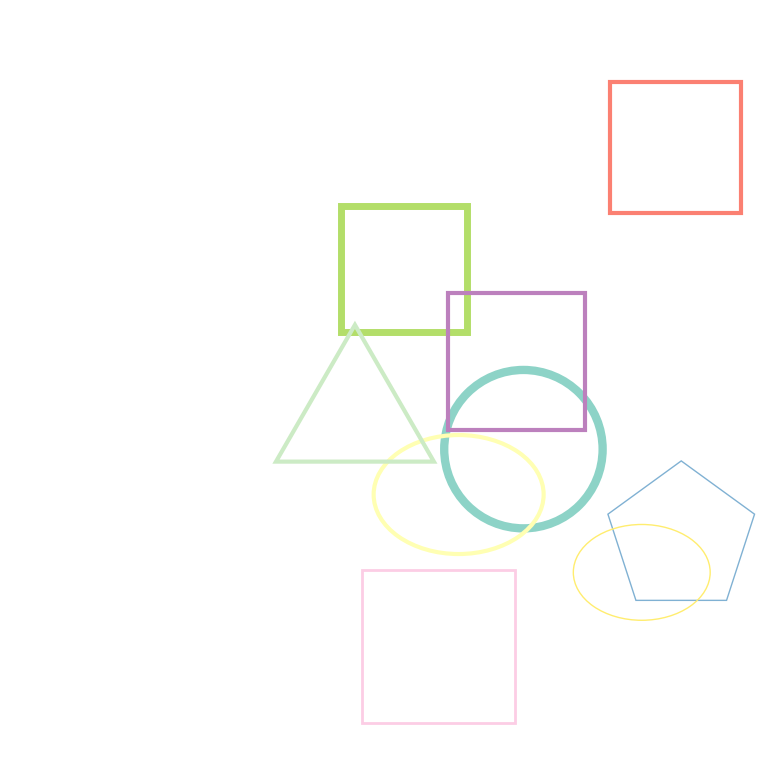[{"shape": "circle", "thickness": 3, "radius": 0.51, "center": [0.68, 0.417]}, {"shape": "oval", "thickness": 1.5, "radius": 0.55, "center": [0.596, 0.358]}, {"shape": "square", "thickness": 1.5, "radius": 0.43, "center": [0.878, 0.809]}, {"shape": "pentagon", "thickness": 0.5, "radius": 0.5, "center": [0.885, 0.301]}, {"shape": "square", "thickness": 2.5, "radius": 0.41, "center": [0.524, 0.651]}, {"shape": "square", "thickness": 1, "radius": 0.5, "center": [0.569, 0.161]}, {"shape": "square", "thickness": 1.5, "radius": 0.44, "center": [0.671, 0.53]}, {"shape": "triangle", "thickness": 1.5, "radius": 0.59, "center": [0.461, 0.46]}, {"shape": "oval", "thickness": 0.5, "radius": 0.44, "center": [0.833, 0.257]}]